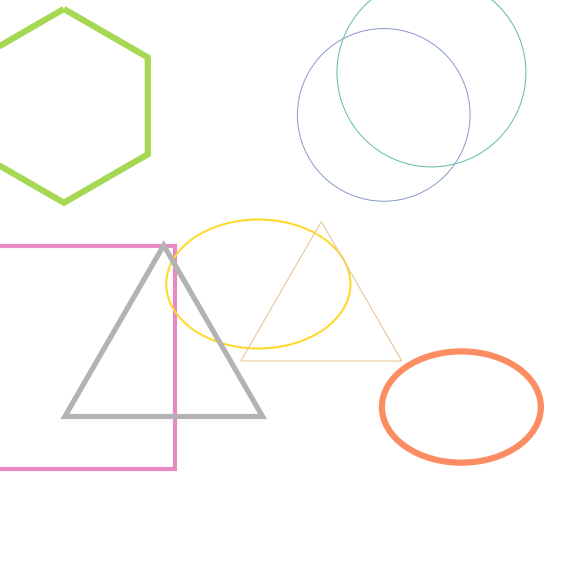[{"shape": "circle", "thickness": 0.5, "radius": 0.82, "center": [0.747, 0.874]}, {"shape": "oval", "thickness": 3, "radius": 0.69, "center": [0.799, 0.294]}, {"shape": "circle", "thickness": 0.5, "radius": 0.75, "center": [0.664, 0.8]}, {"shape": "square", "thickness": 2, "radius": 0.97, "center": [0.109, 0.38]}, {"shape": "hexagon", "thickness": 3, "radius": 0.84, "center": [0.111, 0.816]}, {"shape": "oval", "thickness": 1, "radius": 0.8, "center": [0.447, 0.507]}, {"shape": "triangle", "thickness": 0.5, "radius": 0.8, "center": [0.556, 0.455]}, {"shape": "triangle", "thickness": 2.5, "radius": 0.99, "center": [0.283, 0.377]}]